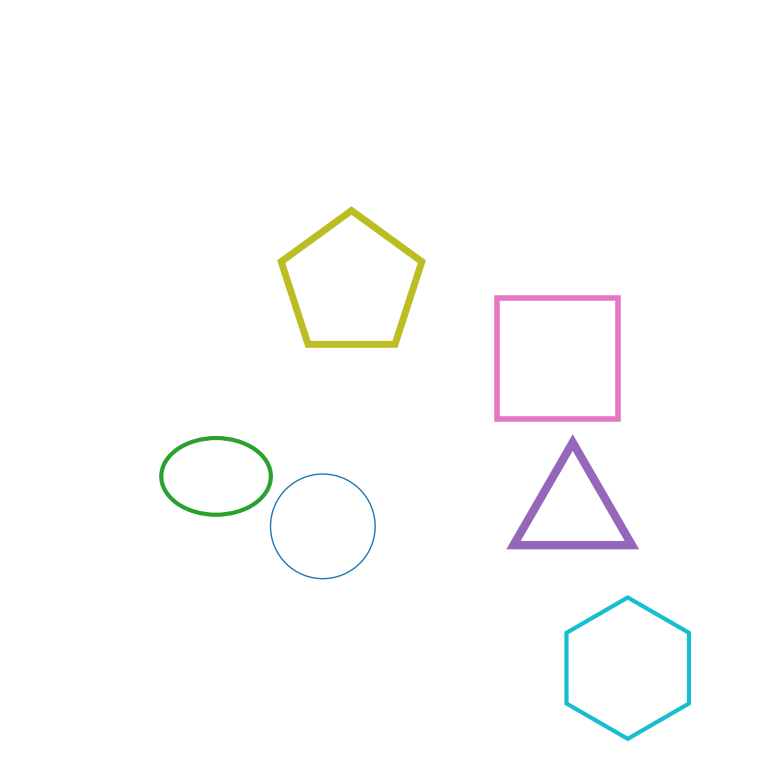[{"shape": "circle", "thickness": 0.5, "radius": 0.34, "center": [0.419, 0.316]}, {"shape": "oval", "thickness": 1.5, "radius": 0.36, "center": [0.281, 0.381]}, {"shape": "triangle", "thickness": 3, "radius": 0.44, "center": [0.744, 0.336]}, {"shape": "square", "thickness": 2, "radius": 0.39, "center": [0.725, 0.534]}, {"shape": "pentagon", "thickness": 2.5, "radius": 0.48, "center": [0.457, 0.63]}, {"shape": "hexagon", "thickness": 1.5, "radius": 0.46, "center": [0.815, 0.132]}]